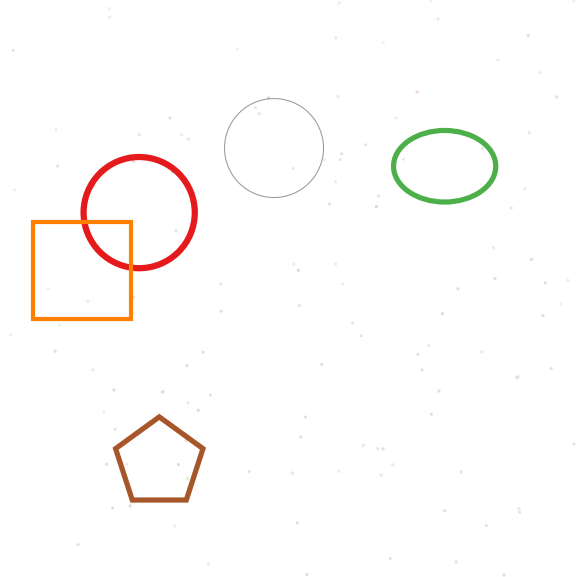[{"shape": "circle", "thickness": 3, "radius": 0.48, "center": [0.241, 0.631]}, {"shape": "oval", "thickness": 2.5, "radius": 0.44, "center": [0.77, 0.711]}, {"shape": "square", "thickness": 2, "radius": 0.42, "center": [0.142, 0.531]}, {"shape": "pentagon", "thickness": 2.5, "radius": 0.4, "center": [0.276, 0.198]}, {"shape": "circle", "thickness": 0.5, "radius": 0.43, "center": [0.475, 0.743]}]